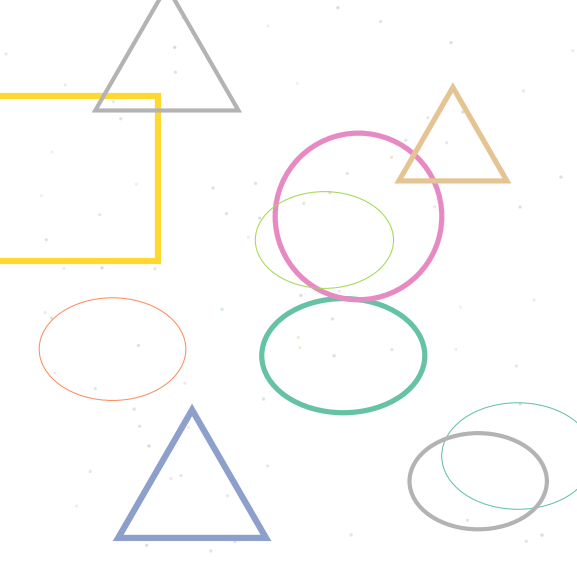[{"shape": "oval", "thickness": 0.5, "radius": 0.66, "center": [0.897, 0.209]}, {"shape": "oval", "thickness": 2.5, "radius": 0.71, "center": [0.594, 0.383]}, {"shape": "oval", "thickness": 0.5, "radius": 0.63, "center": [0.195, 0.395]}, {"shape": "triangle", "thickness": 3, "radius": 0.74, "center": [0.333, 0.142]}, {"shape": "circle", "thickness": 2.5, "radius": 0.72, "center": [0.621, 0.624]}, {"shape": "oval", "thickness": 0.5, "radius": 0.6, "center": [0.562, 0.584]}, {"shape": "square", "thickness": 3, "radius": 0.71, "center": [0.131, 0.69]}, {"shape": "triangle", "thickness": 2.5, "radius": 0.54, "center": [0.784, 0.74]}, {"shape": "triangle", "thickness": 2, "radius": 0.72, "center": [0.289, 0.879]}, {"shape": "oval", "thickness": 2, "radius": 0.59, "center": [0.828, 0.166]}]